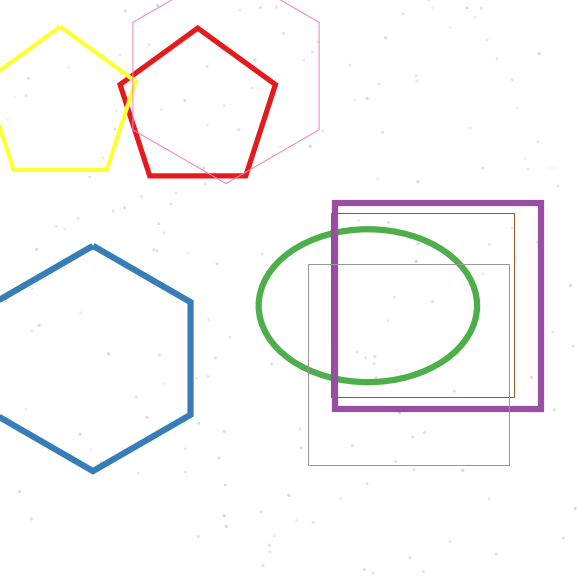[{"shape": "pentagon", "thickness": 2.5, "radius": 0.71, "center": [0.342, 0.809]}, {"shape": "hexagon", "thickness": 3, "radius": 0.98, "center": [0.161, 0.378]}, {"shape": "oval", "thickness": 3, "radius": 0.95, "center": [0.637, 0.47]}, {"shape": "square", "thickness": 3, "radius": 0.89, "center": [0.759, 0.47]}, {"shape": "pentagon", "thickness": 2, "radius": 0.69, "center": [0.104, 0.816]}, {"shape": "square", "thickness": 0.5, "radius": 0.79, "center": [0.732, 0.471]}, {"shape": "hexagon", "thickness": 0.5, "radius": 0.93, "center": [0.391, 0.867]}, {"shape": "square", "thickness": 0.5, "radius": 0.87, "center": [0.708, 0.369]}]